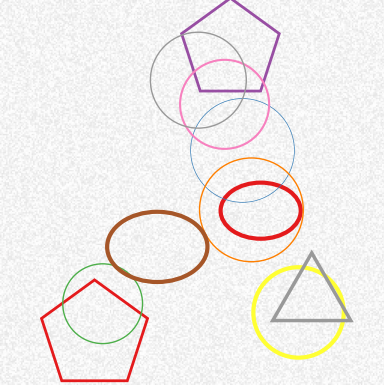[{"shape": "pentagon", "thickness": 2, "radius": 0.72, "center": [0.246, 0.128]}, {"shape": "oval", "thickness": 3, "radius": 0.52, "center": [0.677, 0.453]}, {"shape": "circle", "thickness": 0.5, "radius": 0.67, "center": [0.63, 0.609]}, {"shape": "circle", "thickness": 1, "radius": 0.52, "center": [0.267, 0.211]}, {"shape": "pentagon", "thickness": 2, "radius": 0.67, "center": [0.599, 0.871]}, {"shape": "circle", "thickness": 1, "radius": 0.67, "center": [0.653, 0.455]}, {"shape": "circle", "thickness": 3, "radius": 0.59, "center": [0.776, 0.188]}, {"shape": "oval", "thickness": 3, "radius": 0.65, "center": [0.409, 0.359]}, {"shape": "circle", "thickness": 1.5, "radius": 0.58, "center": [0.583, 0.729]}, {"shape": "circle", "thickness": 1, "radius": 0.62, "center": [0.515, 0.792]}, {"shape": "triangle", "thickness": 2.5, "radius": 0.59, "center": [0.81, 0.226]}]